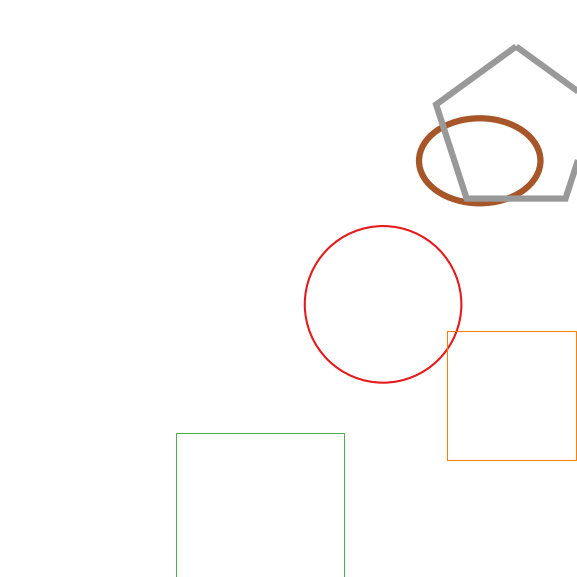[{"shape": "circle", "thickness": 1, "radius": 0.68, "center": [0.663, 0.472]}, {"shape": "square", "thickness": 0.5, "radius": 0.73, "center": [0.451, 0.104]}, {"shape": "square", "thickness": 0.5, "radius": 0.56, "center": [0.886, 0.315]}, {"shape": "oval", "thickness": 3, "radius": 0.53, "center": [0.831, 0.721]}, {"shape": "pentagon", "thickness": 3, "radius": 0.73, "center": [0.894, 0.773]}]